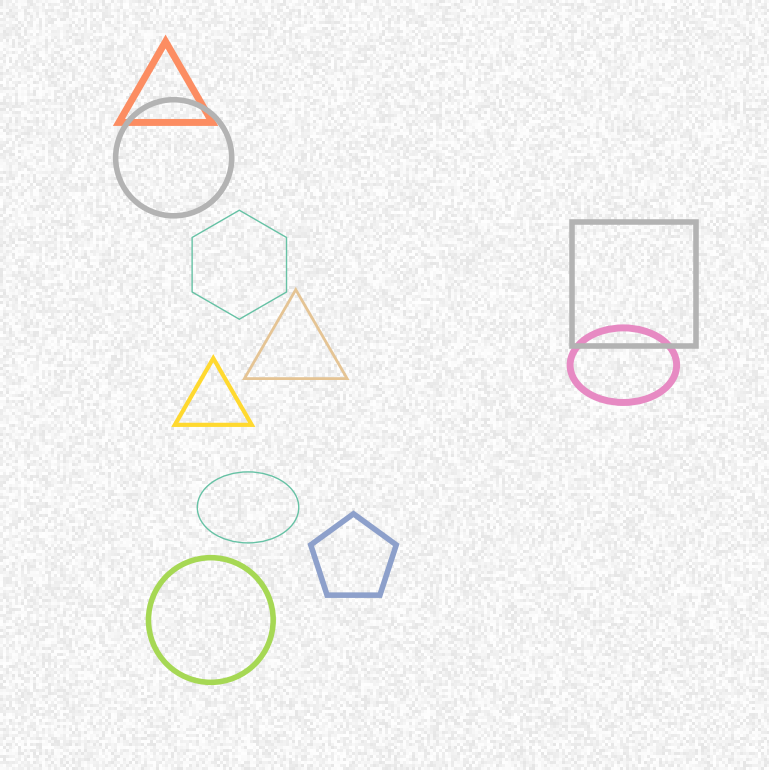[{"shape": "oval", "thickness": 0.5, "radius": 0.33, "center": [0.322, 0.341]}, {"shape": "hexagon", "thickness": 0.5, "radius": 0.35, "center": [0.311, 0.656]}, {"shape": "triangle", "thickness": 2.5, "radius": 0.35, "center": [0.215, 0.876]}, {"shape": "pentagon", "thickness": 2, "radius": 0.29, "center": [0.459, 0.274]}, {"shape": "oval", "thickness": 2.5, "radius": 0.35, "center": [0.81, 0.526]}, {"shape": "circle", "thickness": 2, "radius": 0.4, "center": [0.274, 0.195]}, {"shape": "triangle", "thickness": 1.5, "radius": 0.29, "center": [0.277, 0.477]}, {"shape": "triangle", "thickness": 1, "radius": 0.39, "center": [0.384, 0.547]}, {"shape": "circle", "thickness": 2, "radius": 0.38, "center": [0.226, 0.795]}, {"shape": "square", "thickness": 2, "radius": 0.4, "center": [0.823, 0.631]}]